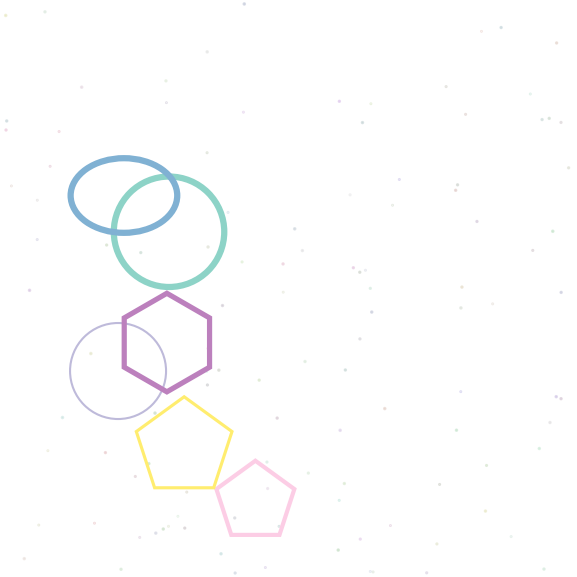[{"shape": "circle", "thickness": 3, "radius": 0.48, "center": [0.293, 0.598]}, {"shape": "circle", "thickness": 1, "radius": 0.42, "center": [0.204, 0.357]}, {"shape": "oval", "thickness": 3, "radius": 0.46, "center": [0.215, 0.661]}, {"shape": "pentagon", "thickness": 2, "radius": 0.35, "center": [0.442, 0.13]}, {"shape": "hexagon", "thickness": 2.5, "radius": 0.43, "center": [0.289, 0.406]}, {"shape": "pentagon", "thickness": 1.5, "radius": 0.44, "center": [0.319, 0.225]}]